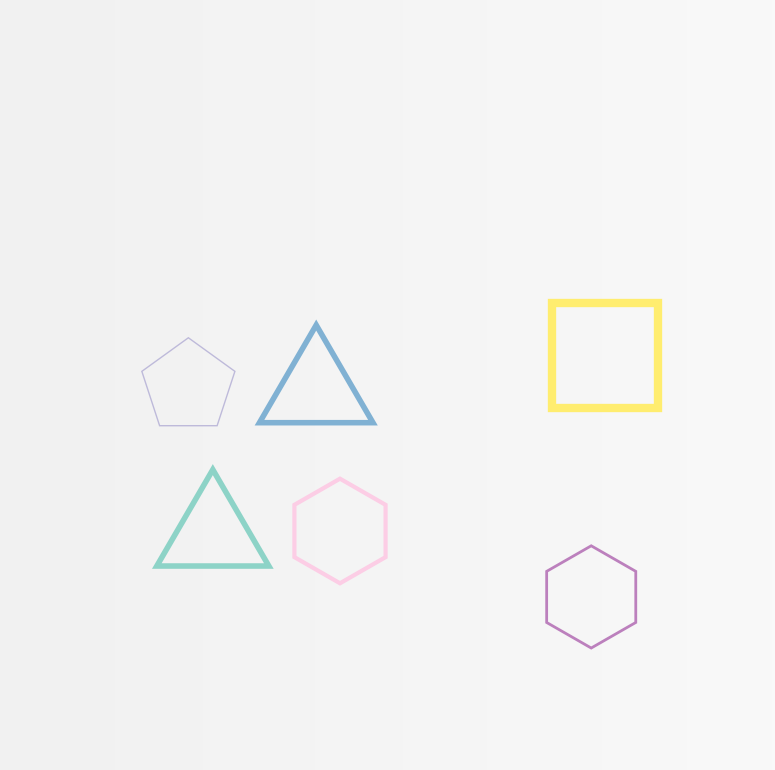[{"shape": "triangle", "thickness": 2, "radius": 0.42, "center": [0.275, 0.307]}, {"shape": "pentagon", "thickness": 0.5, "radius": 0.32, "center": [0.243, 0.498]}, {"shape": "triangle", "thickness": 2, "radius": 0.42, "center": [0.408, 0.493]}, {"shape": "hexagon", "thickness": 1.5, "radius": 0.34, "center": [0.439, 0.31]}, {"shape": "hexagon", "thickness": 1, "radius": 0.33, "center": [0.763, 0.225]}, {"shape": "square", "thickness": 3, "radius": 0.34, "center": [0.781, 0.538]}]